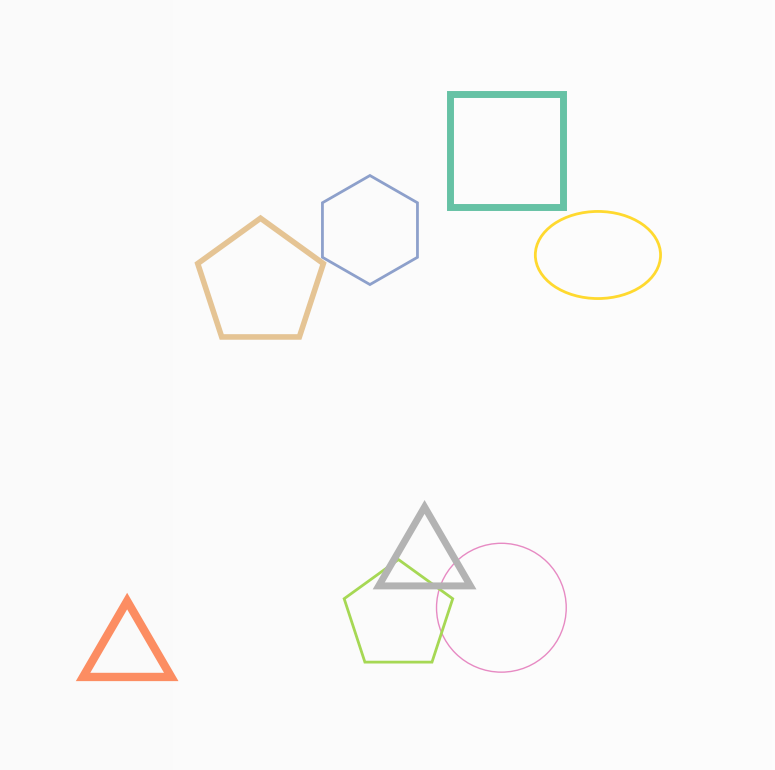[{"shape": "square", "thickness": 2.5, "radius": 0.37, "center": [0.654, 0.804]}, {"shape": "triangle", "thickness": 3, "radius": 0.33, "center": [0.164, 0.154]}, {"shape": "hexagon", "thickness": 1, "radius": 0.35, "center": [0.477, 0.701]}, {"shape": "circle", "thickness": 0.5, "radius": 0.42, "center": [0.647, 0.211]}, {"shape": "pentagon", "thickness": 1, "radius": 0.37, "center": [0.514, 0.2]}, {"shape": "oval", "thickness": 1, "radius": 0.4, "center": [0.772, 0.669]}, {"shape": "pentagon", "thickness": 2, "radius": 0.43, "center": [0.336, 0.631]}, {"shape": "triangle", "thickness": 2.5, "radius": 0.34, "center": [0.548, 0.273]}]